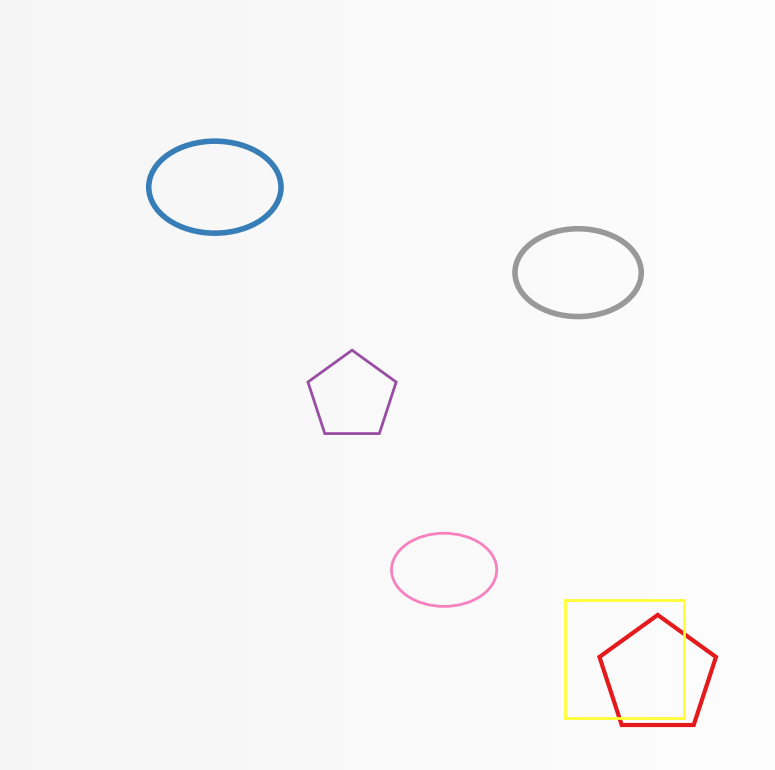[{"shape": "pentagon", "thickness": 1.5, "radius": 0.4, "center": [0.849, 0.122]}, {"shape": "oval", "thickness": 2, "radius": 0.43, "center": [0.277, 0.757]}, {"shape": "pentagon", "thickness": 1, "radius": 0.3, "center": [0.454, 0.485]}, {"shape": "square", "thickness": 1, "radius": 0.38, "center": [0.806, 0.144]}, {"shape": "oval", "thickness": 1, "radius": 0.34, "center": [0.573, 0.26]}, {"shape": "oval", "thickness": 2, "radius": 0.41, "center": [0.746, 0.646]}]